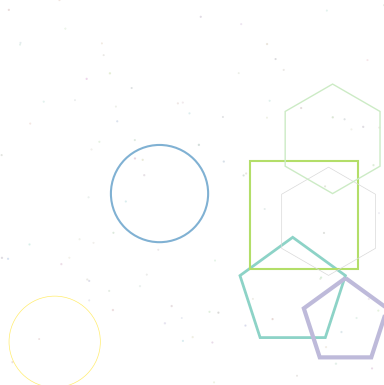[{"shape": "pentagon", "thickness": 2, "radius": 0.72, "center": [0.76, 0.24]}, {"shape": "pentagon", "thickness": 3, "radius": 0.57, "center": [0.897, 0.164]}, {"shape": "circle", "thickness": 1.5, "radius": 0.63, "center": [0.414, 0.497]}, {"shape": "square", "thickness": 1.5, "radius": 0.7, "center": [0.789, 0.442]}, {"shape": "hexagon", "thickness": 0.5, "radius": 0.7, "center": [0.853, 0.425]}, {"shape": "hexagon", "thickness": 1, "radius": 0.71, "center": [0.864, 0.639]}, {"shape": "circle", "thickness": 0.5, "radius": 0.59, "center": [0.142, 0.112]}]